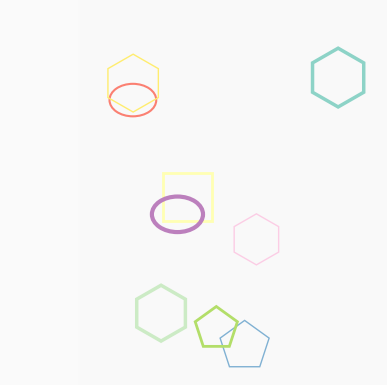[{"shape": "hexagon", "thickness": 2.5, "radius": 0.38, "center": [0.873, 0.799]}, {"shape": "square", "thickness": 2, "radius": 0.31, "center": [0.484, 0.489]}, {"shape": "oval", "thickness": 1.5, "radius": 0.3, "center": [0.343, 0.74]}, {"shape": "pentagon", "thickness": 1, "radius": 0.33, "center": [0.631, 0.101]}, {"shape": "pentagon", "thickness": 2, "radius": 0.29, "center": [0.558, 0.147]}, {"shape": "hexagon", "thickness": 1, "radius": 0.33, "center": [0.662, 0.378]}, {"shape": "oval", "thickness": 3, "radius": 0.33, "center": [0.458, 0.443]}, {"shape": "hexagon", "thickness": 2.5, "radius": 0.36, "center": [0.416, 0.187]}, {"shape": "hexagon", "thickness": 1, "radius": 0.38, "center": [0.344, 0.784]}]